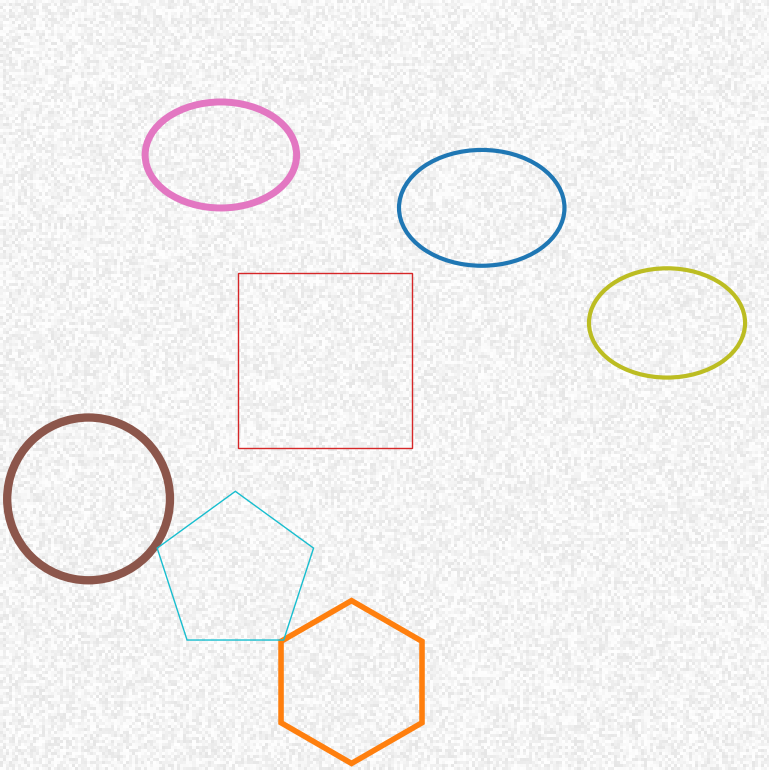[{"shape": "oval", "thickness": 1.5, "radius": 0.54, "center": [0.626, 0.73]}, {"shape": "hexagon", "thickness": 2, "radius": 0.53, "center": [0.457, 0.114]}, {"shape": "square", "thickness": 0.5, "radius": 0.57, "center": [0.422, 0.532]}, {"shape": "circle", "thickness": 3, "radius": 0.53, "center": [0.115, 0.352]}, {"shape": "oval", "thickness": 2.5, "radius": 0.49, "center": [0.287, 0.799]}, {"shape": "oval", "thickness": 1.5, "radius": 0.51, "center": [0.866, 0.581]}, {"shape": "pentagon", "thickness": 0.5, "radius": 0.53, "center": [0.306, 0.255]}]